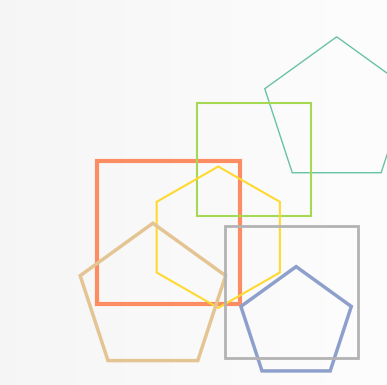[{"shape": "pentagon", "thickness": 1, "radius": 0.98, "center": [0.869, 0.709]}, {"shape": "square", "thickness": 3, "radius": 0.93, "center": [0.434, 0.396]}, {"shape": "pentagon", "thickness": 2.5, "radius": 0.75, "center": [0.764, 0.158]}, {"shape": "square", "thickness": 1.5, "radius": 0.73, "center": [0.656, 0.585]}, {"shape": "hexagon", "thickness": 1.5, "radius": 0.92, "center": [0.563, 0.384]}, {"shape": "pentagon", "thickness": 2.5, "radius": 0.99, "center": [0.395, 0.223]}, {"shape": "square", "thickness": 2, "radius": 0.86, "center": [0.752, 0.241]}]